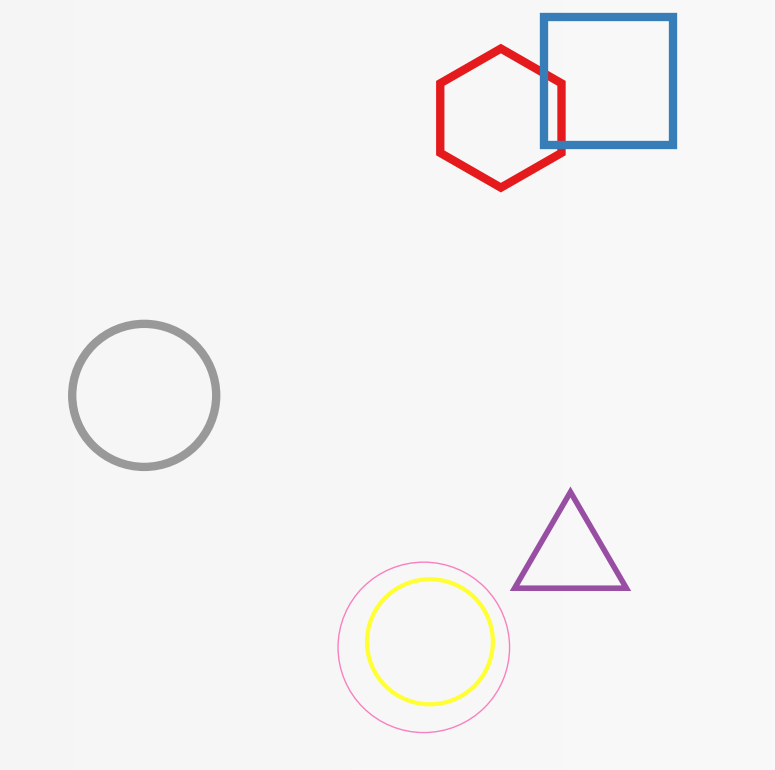[{"shape": "hexagon", "thickness": 3, "radius": 0.45, "center": [0.646, 0.847]}, {"shape": "square", "thickness": 3, "radius": 0.42, "center": [0.785, 0.895]}, {"shape": "triangle", "thickness": 2, "radius": 0.42, "center": [0.736, 0.278]}, {"shape": "circle", "thickness": 1.5, "radius": 0.41, "center": [0.555, 0.167]}, {"shape": "circle", "thickness": 0.5, "radius": 0.55, "center": [0.547, 0.159]}, {"shape": "circle", "thickness": 3, "radius": 0.46, "center": [0.186, 0.487]}]